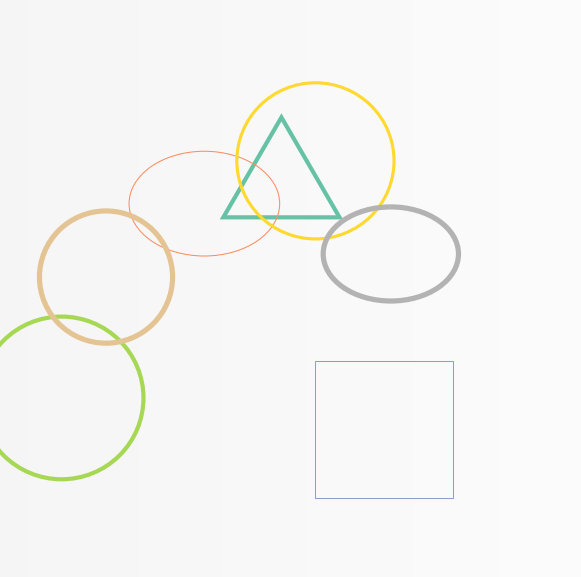[{"shape": "triangle", "thickness": 2, "radius": 0.58, "center": [0.484, 0.68]}, {"shape": "oval", "thickness": 0.5, "radius": 0.65, "center": [0.352, 0.647]}, {"shape": "square", "thickness": 0.5, "radius": 0.59, "center": [0.66, 0.256]}, {"shape": "circle", "thickness": 2, "radius": 0.7, "center": [0.106, 0.31]}, {"shape": "circle", "thickness": 1.5, "radius": 0.68, "center": [0.543, 0.721]}, {"shape": "circle", "thickness": 2.5, "radius": 0.57, "center": [0.182, 0.519]}, {"shape": "oval", "thickness": 2.5, "radius": 0.58, "center": [0.672, 0.559]}]